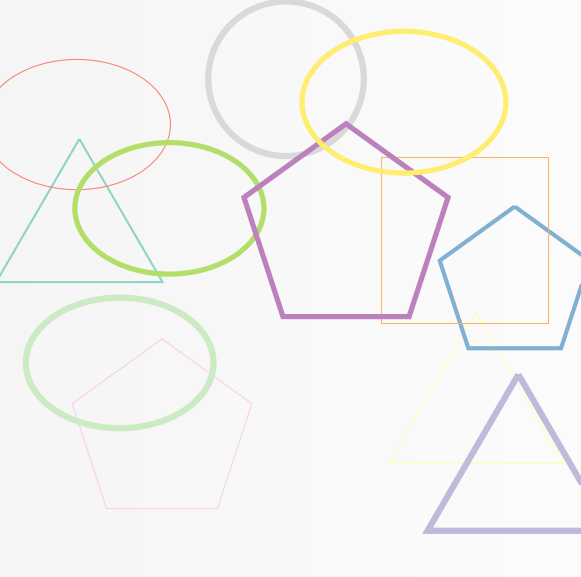[{"shape": "triangle", "thickness": 1, "radius": 0.83, "center": [0.136, 0.593]}, {"shape": "triangle", "thickness": 0.5, "radius": 0.87, "center": [0.819, 0.284]}, {"shape": "triangle", "thickness": 3, "radius": 0.9, "center": [0.892, 0.17]}, {"shape": "oval", "thickness": 0.5, "radius": 0.81, "center": [0.132, 0.783]}, {"shape": "pentagon", "thickness": 2, "radius": 0.68, "center": [0.885, 0.506]}, {"shape": "square", "thickness": 0.5, "radius": 0.72, "center": [0.799, 0.583]}, {"shape": "oval", "thickness": 2.5, "radius": 0.81, "center": [0.291, 0.638]}, {"shape": "pentagon", "thickness": 0.5, "radius": 0.81, "center": [0.279, 0.25]}, {"shape": "circle", "thickness": 3, "radius": 0.67, "center": [0.492, 0.863]}, {"shape": "pentagon", "thickness": 2.5, "radius": 0.92, "center": [0.595, 0.6]}, {"shape": "oval", "thickness": 3, "radius": 0.81, "center": [0.206, 0.371]}, {"shape": "oval", "thickness": 2.5, "radius": 0.88, "center": [0.695, 0.822]}]